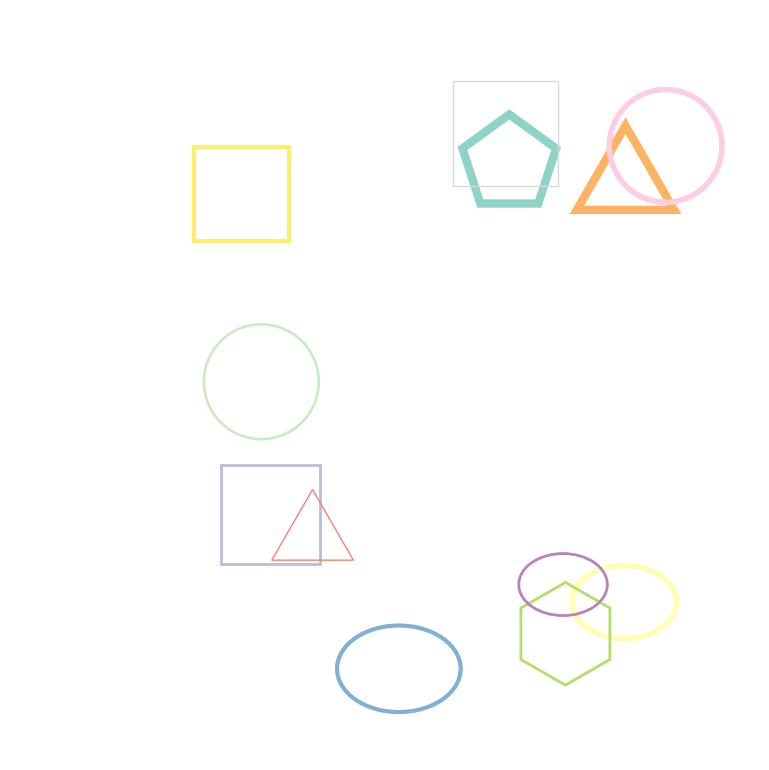[{"shape": "pentagon", "thickness": 3, "radius": 0.32, "center": [0.661, 0.787]}, {"shape": "oval", "thickness": 2, "radius": 0.34, "center": [0.811, 0.218]}, {"shape": "square", "thickness": 1, "radius": 0.32, "center": [0.351, 0.332]}, {"shape": "triangle", "thickness": 0.5, "radius": 0.31, "center": [0.406, 0.303]}, {"shape": "oval", "thickness": 1.5, "radius": 0.4, "center": [0.518, 0.131]}, {"shape": "triangle", "thickness": 3, "radius": 0.36, "center": [0.812, 0.764]}, {"shape": "hexagon", "thickness": 1, "radius": 0.33, "center": [0.734, 0.177]}, {"shape": "circle", "thickness": 2, "radius": 0.37, "center": [0.864, 0.81]}, {"shape": "square", "thickness": 0.5, "radius": 0.34, "center": [0.657, 0.827]}, {"shape": "oval", "thickness": 1, "radius": 0.29, "center": [0.731, 0.241]}, {"shape": "circle", "thickness": 1, "radius": 0.37, "center": [0.339, 0.504]}, {"shape": "square", "thickness": 1.5, "radius": 0.31, "center": [0.314, 0.748]}]